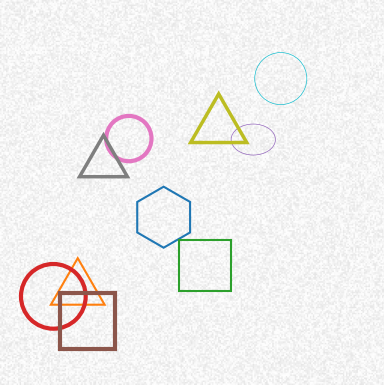[{"shape": "hexagon", "thickness": 1.5, "radius": 0.4, "center": [0.425, 0.436]}, {"shape": "triangle", "thickness": 1.5, "radius": 0.4, "center": [0.202, 0.249]}, {"shape": "square", "thickness": 1.5, "radius": 0.33, "center": [0.532, 0.31]}, {"shape": "circle", "thickness": 3, "radius": 0.42, "center": [0.139, 0.23]}, {"shape": "oval", "thickness": 0.5, "radius": 0.29, "center": [0.658, 0.638]}, {"shape": "square", "thickness": 3, "radius": 0.36, "center": [0.228, 0.167]}, {"shape": "circle", "thickness": 3, "radius": 0.29, "center": [0.335, 0.64]}, {"shape": "triangle", "thickness": 2.5, "radius": 0.36, "center": [0.269, 0.577]}, {"shape": "triangle", "thickness": 2.5, "radius": 0.42, "center": [0.568, 0.672]}, {"shape": "circle", "thickness": 0.5, "radius": 0.34, "center": [0.729, 0.796]}]